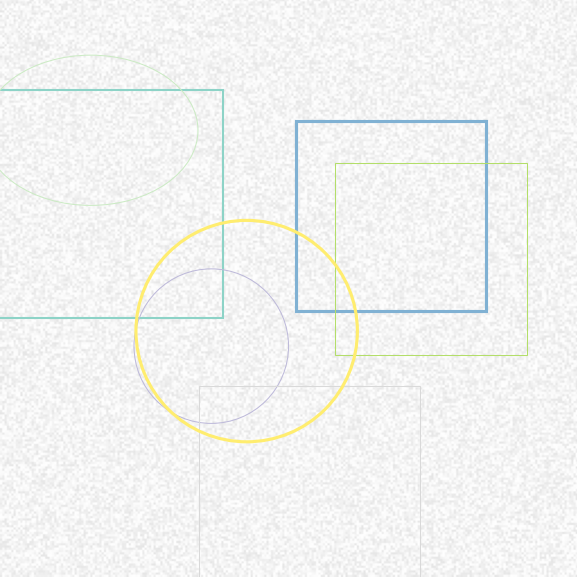[{"shape": "square", "thickness": 1, "radius": 0.99, "center": [0.188, 0.646]}, {"shape": "circle", "thickness": 0.5, "radius": 0.67, "center": [0.366, 0.4]}, {"shape": "square", "thickness": 1.5, "radius": 0.82, "center": [0.677, 0.626]}, {"shape": "square", "thickness": 0.5, "radius": 0.83, "center": [0.747, 0.551]}, {"shape": "square", "thickness": 0.5, "radius": 0.95, "center": [0.536, 0.14]}, {"shape": "oval", "thickness": 0.5, "radius": 0.93, "center": [0.157, 0.774]}, {"shape": "circle", "thickness": 1.5, "radius": 0.96, "center": [0.427, 0.426]}]